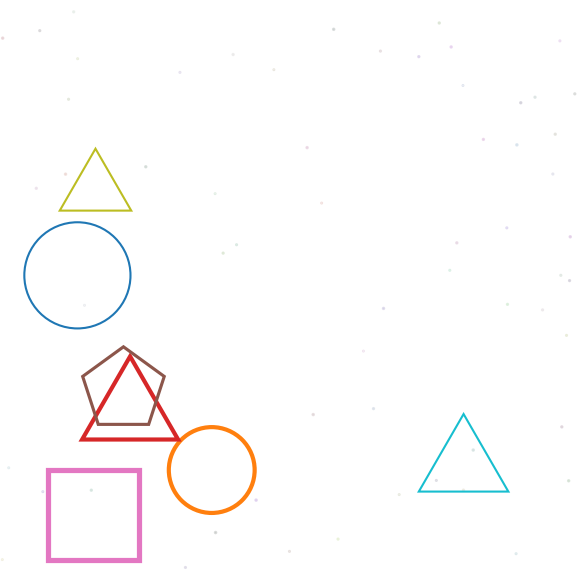[{"shape": "circle", "thickness": 1, "radius": 0.46, "center": [0.134, 0.522]}, {"shape": "circle", "thickness": 2, "radius": 0.37, "center": [0.367, 0.185]}, {"shape": "triangle", "thickness": 2, "radius": 0.48, "center": [0.225, 0.286]}, {"shape": "pentagon", "thickness": 1.5, "radius": 0.37, "center": [0.214, 0.324]}, {"shape": "square", "thickness": 2.5, "radius": 0.39, "center": [0.162, 0.107]}, {"shape": "triangle", "thickness": 1, "radius": 0.36, "center": [0.165, 0.67]}, {"shape": "triangle", "thickness": 1, "radius": 0.45, "center": [0.803, 0.193]}]